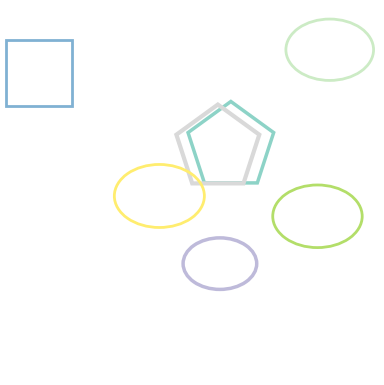[{"shape": "pentagon", "thickness": 2.5, "radius": 0.58, "center": [0.6, 0.619]}, {"shape": "oval", "thickness": 2.5, "radius": 0.48, "center": [0.571, 0.315]}, {"shape": "square", "thickness": 2, "radius": 0.43, "center": [0.102, 0.81]}, {"shape": "oval", "thickness": 2, "radius": 0.58, "center": [0.825, 0.438]}, {"shape": "pentagon", "thickness": 3, "radius": 0.57, "center": [0.566, 0.615]}, {"shape": "oval", "thickness": 2, "radius": 0.57, "center": [0.856, 0.871]}, {"shape": "oval", "thickness": 2, "radius": 0.58, "center": [0.414, 0.491]}]